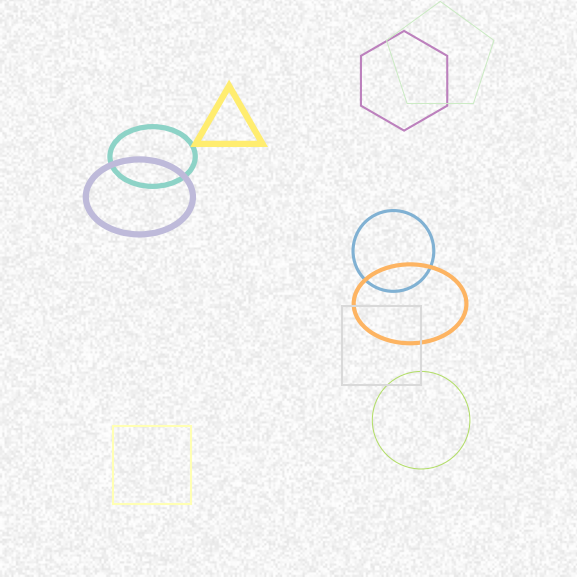[{"shape": "oval", "thickness": 2.5, "radius": 0.37, "center": [0.264, 0.728]}, {"shape": "square", "thickness": 1, "radius": 0.34, "center": [0.263, 0.194]}, {"shape": "oval", "thickness": 3, "radius": 0.46, "center": [0.241, 0.658]}, {"shape": "circle", "thickness": 1.5, "radius": 0.35, "center": [0.681, 0.565]}, {"shape": "oval", "thickness": 2, "radius": 0.49, "center": [0.71, 0.473]}, {"shape": "circle", "thickness": 0.5, "radius": 0.42, "center": [0.729, 0.272]}, {"shape": "square", "thickness": 1, "radius": 0.34, "center": [0.661, 0.401]}, {"shape": "hexagon", "thickness": 1, "radius": 0.43, "center": [0.7, 0.859]}, {"shape": "pentagon", "thickness": 0.5, "radius": 0.49, "center": [0.762, 0.899]}, {"shape": "triangle", "thickness": 3, "radius": 0.33, "center": [0.397, 0.784]}]